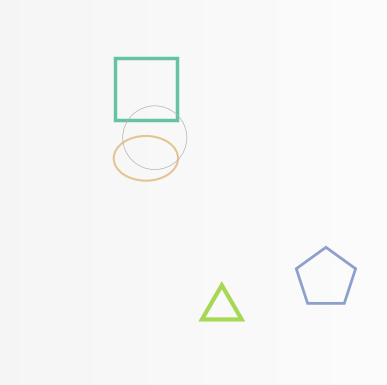[{"shape": "square", "thickness": 2.5, "radius": 0.4, "center": [0.377, 0.769]}, {"shape": "pentagon", "thickness": 2, "radius": 0.4, "center": [0.841, 0.277]}, {"shape": "triangle", "thickness": 3, "radius": 0.3, "center": [0.572, 0.2]}, {"shape": "oval", "thickness": 1.5, "radius": 0.41, "center": [0.377, 0.589]}, {"shape": "circle", "thickness": 0.5, "radius": 0.41, "center": [0.399, 0.642]}]